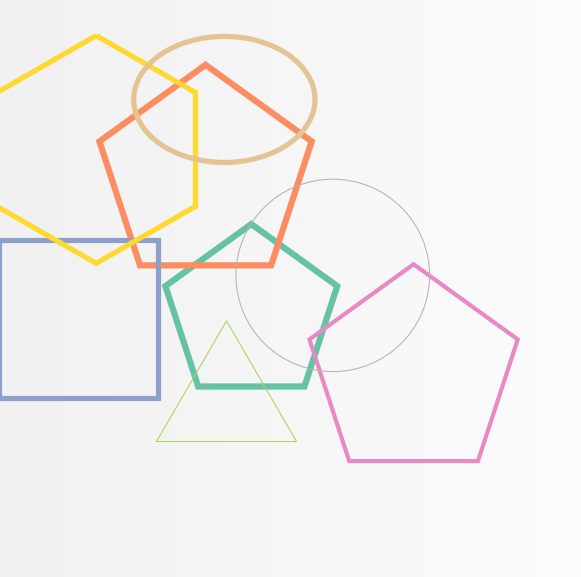[{"shape": "pentagon", "thickness": 3, "radius": 0.78, "center": [0.432, 0.456]}, {"shape": "pentagon", "thickness": 3, "radius": 0.96, "center": [0.354, 0.695]}, {"shape": "square", "thickness": 2.5, "radius": 0.68, "center": [0.135, 0.447]}, {"shape": "pentagon", "thickness": 2, "radius": 0.94, "center": [0.712, 0.353]}, {"shape": "triangle", "thickness": 0.5, "radius": 0.7, "center": [0.39, 0.304]}, {"shape": "hexagon", "thickness": 2.5, "radius": 0.99, "center": [0.166, 0.74]}, {"shape": "oval", "thickness": 2.5, "radius": 0.78, "center": [0.386, 0.827]}, {"shape": "circle", "thickness": 0.5, "radius": 0.83, "center": [0.573, 0.522]}]